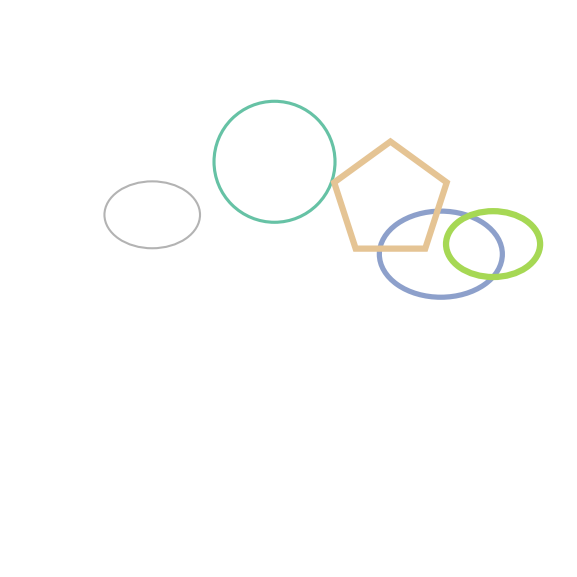[{"shape": "circle", "thickness": 1.5, "radius": 0.52, "center": [0.475, 0.719]}, {"shape": "oval", "thickness": 2.5, "radius": 0.53, "center": [0.763, 0.559]}, {"shape": "oval", "thickness": 3, "radius": 0.41, "center": [0.854, 0.576]}, {"shape": "pentagon", "thickness": 3, "radius": 0.51, "center": [0.676, 0.652]}, {"shape": "oval", "thickness": 1, "radius": 0.41, "center": [0.264, 0.627]}]